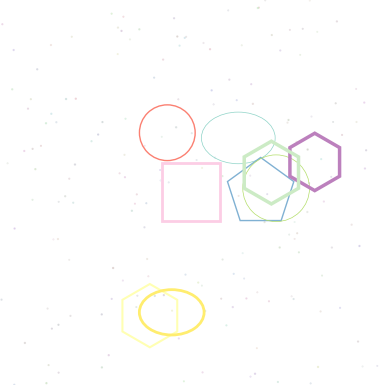[{"shape": "oval", "thickness": 0.5, "radius": 0.48, "center": [0.619, 0.642]}, {"shape": "hexagon", "thickness": 1.5, "radius": 0.41, "center": [0.389, 0.18]}, {"shape": "circle", "thickness": 1, "radius": 0.36, "center": [0.435, 0.655]}, {"shape": "pentagon", "thickness": 1, "radius": 0.45, "center": [0.677, 0.5]}, {"shape": "circle", "thickness": 0.5, "radius": 0.43, "center": [0.717, 0.511]}, {"shape": "square", "thickness": 2, "radius": 0.37, "center": [0.496, 0.502]}, {"shape": "hexagon", "thickness": 2.5, "radius": 0.37, "center": [0.818, 0.579]}, {"shape": "hexagon", "thickness": 2.5, "radius": 0.41, "center": [0.705, 0.552]}, {"shape": "oval", "thickness": 2, "radius": 0.42, "center": [0.446, 0.189]}]